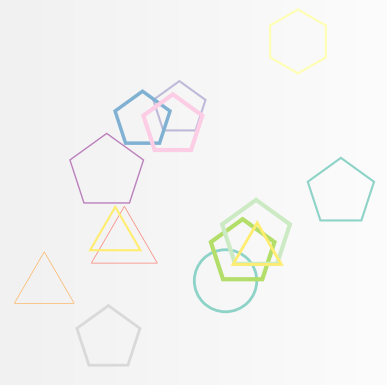[{"shape": "circle", "thickness": 2, "radius": 0.4, "center": [0.582, 0.271]}, {"shape": "pentagon", "thickness": 1.5, "radius": 0.45, "center": [0.88, 0.5]}, {"shape": "hexagon", "thickness": 1.5, "radius": 0.41, "center": [0.769, 0.892]}, {"shape": "pentagon", "thickness": 1.5, "radius": 0.35, "center": [0.463, 0.719]}, {"shape": "triangle", "thickness": 0.5, "radius": 0.49, "center": [0.321, 0.366]}, {"shape": "pentagon", "thickness": 2.5, "radius": 0.37, "center": [0.368, 0.688]}, {"shape": "triangle", "thickness": 0.5, "radius": 0.45, "center": [0.114, 0.257]}, {"shape": "pentagon", "thickness": 3, "radius": 0.43, "center": [0.626, 0.345]}, {"shape": "pentagon", "thickness": 3, "radius": 0.4, "center": [0.446, 0.675]}, {"shape": "pentagon", "thickness": 2, "radius": 0.43, "center": [0.28, 0.121]}, {"shape": "pentagon", "thickness": 1, "radius": 0.5, "center": [0.275, 0.554]}, {"shape": "pentagon", "thickness": 3, "radius": 0.46, "center": [0.661, 0.389]}, {"shape": "triangle", "thickness": 2, "radius": 0.36, "center": [0.664, 0.349]}, {"shape": "triangle", "thickness": 1.5, "radius": 0.37, "center": [0.298, 0.388]}]